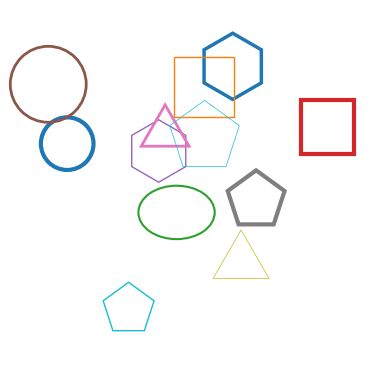[{"shape": "circle", "thickness": 3, "radius": 0.34, "center": [0.175, 0.627]}, {"shape": "hexagon", "thickness": 2.5, "radius": 0.43, "center": [0.604, 0.828]}, {"shape": "square", "thickness": 1, "radius": 0.39, "center": [0.529, 0.774]}, {"shape": "oval", "thickness": 1.5, "radius": 0.5, "center": [0.459, 0.448]}, {"shape": "square", "thickness": 3, "radius": 0.35, "center": [0.851, 0.67]}, {"shape": "hexagon", "thickness": 1, "radius": 0.41, "center": [0.412, 0.608]}, {"shape": "circle", "thickness": 2, "radius": 0.49, "center": [0.125, 0.781]}, {"shape": "triangle", "thickness": 2, "radius": 0.36, "center": [0.429, 0.656]}, {"shape": "pentagon", "thickness": 3, "radius": 0.39, "center": [0.665, 0.48]}, {"shape": "triangle", "thickness": 0.5, "radius": 0.42, "center": [0.626, 0.319]}, {"shape": "pentagon", "thickness": 0.5, "radius": 0.47, "center": [0.531, 0.644]}, {"shape": "pentagon", "thickness": 1, "radius": 0.35, "center": [0.334, 0.197]}]